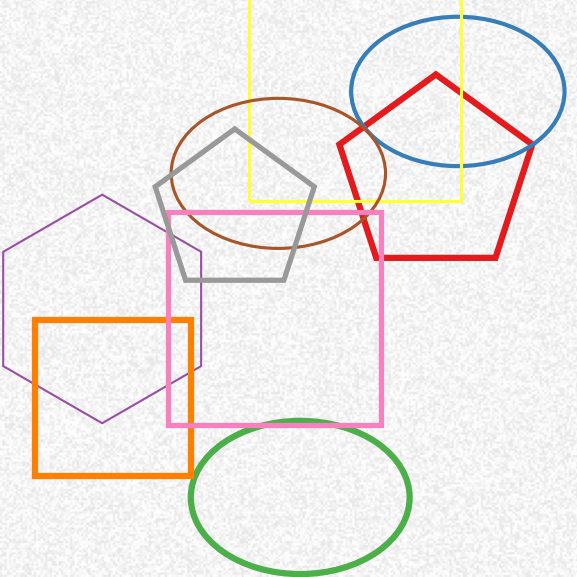[{"shape": "pentagon", "thickness": 3, "radius": 0.88, "center": [0.755, 0.695]}, {"shape": "oval", "thickness": 2, "radius": 0.92, "center": [0.793, 0.841]}, {"shape": "oval", "thickness": 3, "radius": 0.95, "center": [0.52, 0.138]}, {"shape": "hexagon", "thickness": 1, "radius": 0.99, "center": [0.177, 0.464]}, {"shape": "square", "thickness": 3, "radius": 0.67, "center": [0.196, 0.31]}, {"shape": "square", "thickness": 1.5, "radius": 0.92, "center": [0.615, 0.836]}, {"shape": "oval", "thickness": 1.5, "radius": 0.93, "center": [0.482, 0.699]}, {"shape": "square", "thickness": 2.5, "radius": 0.92, "center": [0.475, 0.448]}, {"shape": "pentagon", "thickness": 2.5, "radius": 0.72, "center": [0.406, 0.631]}]